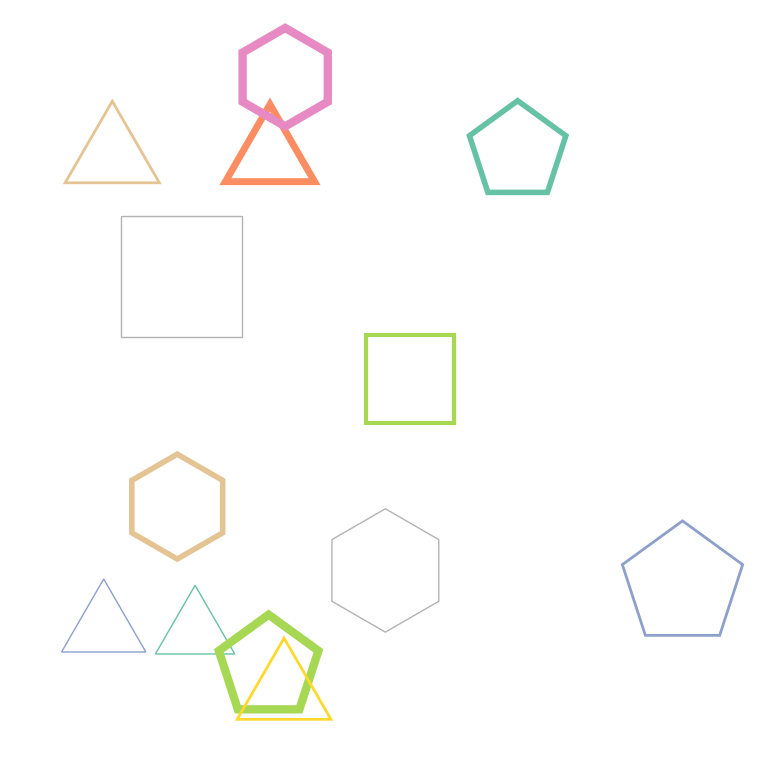[{"shape": "pentagon", "thickness": 2, "radius": 0.33, "center": [0.672, 0.803]}, {"shape": "triangle", "thickness": 0.5, "radius": 0.3, "center": [0.253, 0.18]}, {"shape": "triangle", "thickness": 2.5, "radius": 0.33, "center": [0.351, 0.798]}, {"shape": "triangle", "thickness": 0.5, "radius": 0.32, "center": [0.135, 0.185]}, {"shape": "pentagon", "thickness": 1, "radius": 0.41, "center": [0.886, 0.241]}, {"shape": "hexagon", "thickness": 3, "radius": 0.32, "center": [0.37, 0.9]}, {"shape": "square", "thickness": 1.5, "radius": 0.29, "center": [0.533, 0.507]}, {"shape": "pentagon", "thickness": 3, "radius": 0.34, "center": [0.349, 0.134]}, {"shape": "triangle", "thickness": 1, "radius": 0.35, "center": [0.369, 0.101]}, {"shape": "triangle", "thickness": 1, "radius": 0.35, "center": [0.146, 0.798]}, {"shape": "hexagon", "thickness": 2, "radius": 0.34, "center": [0.23, 0.342]}, {"shape": "square", "thickness": 0.5, "radius": 0.39, "center": [0.236, 0.641]}, {"shape": "hexagon", "thickness": 0.5, "radius": 0.4, "center": [0.5, 0.259]}]